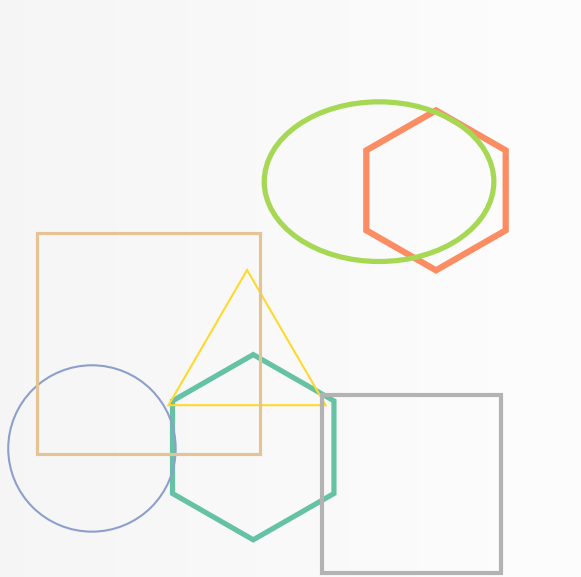[{"shape": "hexagon", "thickness": 2.5, "radius": 0.8, "center": [0.436, 0.225]}, {"shape": "hexagon", "thickness": 3, "radius": 0.69, "center": [0.75, 0.67]}, {"shape": "circle", "thickness": 1, "radius": 0.72, "center": [0.158, 0.223]}, {"shape": "oval", "thickness": 2.5, "radius": 0.99, "center": [0.652, 0.685]}, {"shape": "triangle", "thickness": 1, "radius": 0.78, "center": [0.425, 0.376]}, {"shape": "square", "thickness": 1.5, "radius": 0.96, "center": [0.256, 0.405]}, {"shape": "square", "thickness": 2, "radius": 0.77, "center": [0.708, 0.161]}]